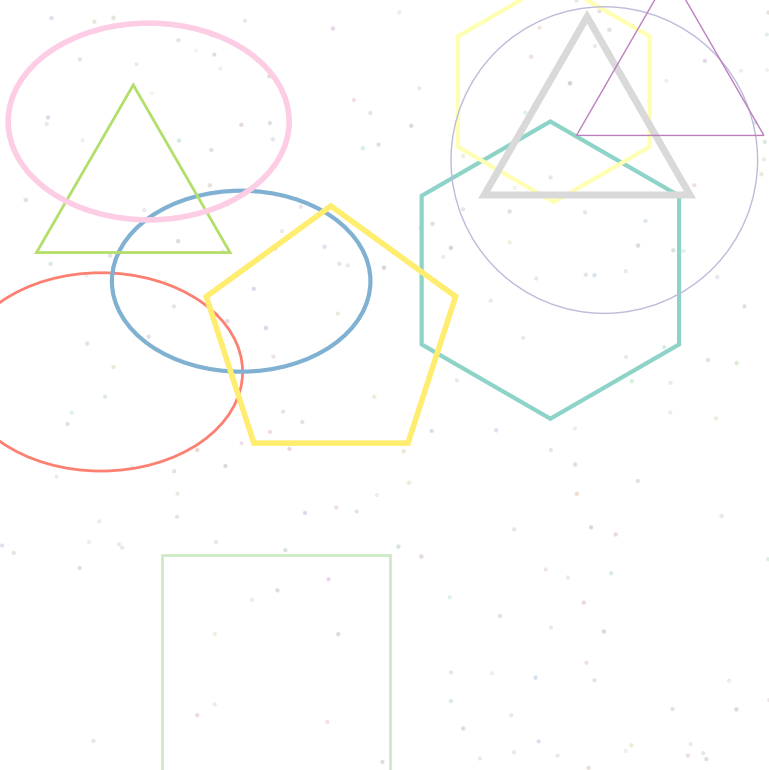[{"shape": "hexagon", "thickness": 1.5, "radius": 0.97, "center": [0.715, 0.649]}, {"shape": "hexagon", "thickness": 1.5, "radius": 0.72, "center": [0.719, 0.881]}, {"shape": "circle", "thickness": 0.5, "radius": 1.0, "center": [0.785, 0.792]}, {"shape": "oval", "thickness": 1, "radius": 0.92, "center": [0.131, 0.517]}, {"shape": "oval", "thickness": 1.5, "radius": 0.84, "center": [0.313, 0.635]}, {"shape": "triangle", "thickness": 1, "radius": 0.73, "center": [0.173, 0.745]}, {"shape": "oval", "thickness": 2, "radius": 0.91, "center": [0.193, 0.842]}, {"shape": "triangle", "thickness": 2.5, "radius": 0.77, "center": [0.762, 0.824]}, {"shape": "triangle", "thickness": 0.5, "radius": 0.7, "center": [0.87, 0.894]}, {"shape": "square", "thickness": 1, "radius": 0.74, "center": [0.358, 0.131]}, {"shape": "pentagon", "thickness": 2, "radius": 0.85, "center": [0.43, 0.562]}]